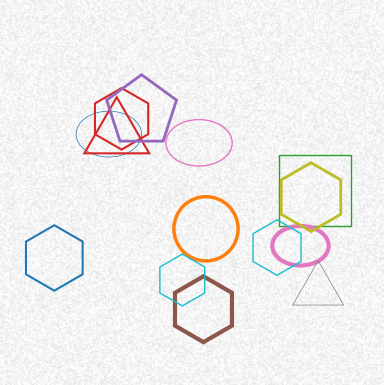[{"shape": "oval", "thickness": 0.5, "radius": 0.43, "center": [0.283, 0.652]}, {"shape": "hexagon", "thickness": 1.5, "radius": 0.42, "center": [0.141, 0.33]}, {"shape": "circle", "thickness": 2.5, "radius": 0.42, "center": [0.535, 0.406]}, {"shape": "square", "thickness": 1, "radius": 0.46, "center": [0.818, 0.504]}, {"shape": "hexagon", "thickness": 1.5, "radius": 0.4, "center": [0.316, 0.691]}, {"shape": "triangle", "thickness": 1.5, "radius": 0.49, "center": [0.303, 0.65]}, {"shape": "pentagon", "thickness": 2, "radius": 0.48, "center": [0.368, 0.711]}, {"shape": "hexagon", "thickness": 3, "radius": 0.43, "center": [0.528, 0.197]}, {"shape": "oval", "thickness": 3, "radius": 0.37, "center": [0.78, 0.362]}, {"shape": "oval", "thickness": 1, "radius": 0.43, "center": [0.517, 0.629]}, {"shape": "triangle", "thickness": 0.5, "radius": 0.38, "center": [0.826, 0.246]}, {"shape": "hexagon", "thickness": 2, "radius": 0.45, "center": [0.808, 0.488]}, {"shape": "hexagon", "thickness": 1, "radius": 0.34, "center": [0.474, 0.273]}, {"shape": "hexagon", "thickness": 1, "radius": 0.36, "center": [0.72, 0.357]}]